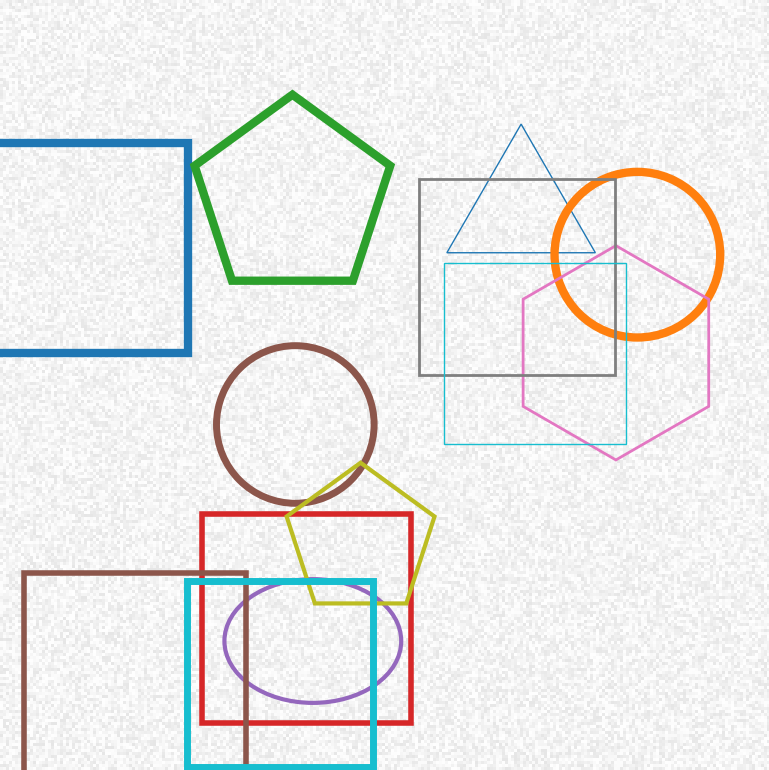[{"shape": "square", "thickness": 3, "radius": 0.68, "center": [0.108, 0.678]}, {"shape": "triangle", "thickness": 0.5, "radius": 0.56, "center": [0.677, 0.727]}, {"shape": "circle", "thickness": 3, "radius": 0.54, "center": [0.828, 0.669]}, {"shape": "pentagon", "thickness": 3, "radius": 0.67, "center": [0.38, 0.743]}, {"shape": "square", "thickness": 2, "radius": 0.68, "center": [0.398, 0.197]}, {"shape": "oval", "thickness": 1.5, "radius": 0.57, "center": [0.406, 0.168]}, {"shape": "square", "thickness": 2, "radius": 0.72, "center": [0.175, 0.111]}, {"shape": "circle", "thickness": 2.5, "radius": 0.51, "center": [0.384, 0.449]}, {"shape": "hexagon", "thickness": 1, "radius": 0.7, "center": [0.8, 0.542]}, {"shape": "square", "thickness": 1, "radius": 0.64, "center": [0.672, 0.64]}, {"shape": "pentagon", "thickness": 1.5, "radius": 0.5, "center": [0.468, 0.298]}, {"shape": "square", "thickness": 0.5, "radius": 0.59, "center": [0.695, 0.541]}, {"shape": "square", "thickness": 2.5, "radius": 0.61, "center": [0.364, 0.124]}]